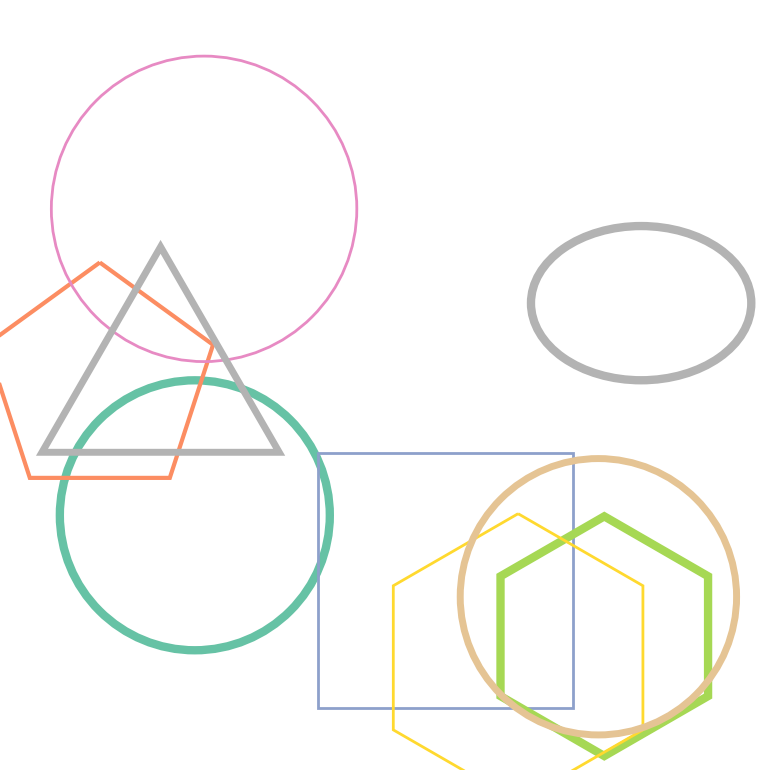[{"shape": "circle", "thickness": 3, "radius": 0.88, "center": [0.253, 0.331]}, {"shape": "pentagon", "thickness": 1.5, "radius": 0.77, "center": [0.13, 0.504]}, {"shape": "square", "thickness": 1, "radius": 0.83, "center": [0.579, 0.246]}, {"shape": "circle", "thickness": 1, "radius": 0.99, "center": [0.265, 0.729]}, {"shape": "hexagon", "thickness": 3, "radius": 0.78, "center": [0.785, 0.174]}, {"shape": "hexagon", "thickness": 1, "radius": 0.94, "center": [0.673, 0.146]}, {"shape": "circle", "thickness": 2.5, "radius": 0.9, "center": [0.777, 0.225]}, {"shape": "oval", "thickness": 3, "radius": 0.72, "center": [0.833, 0.606]}, {"shape": "triangle", "thickness": 2.5, "radius": 0.89, "center": [0.209, 0.502]}]